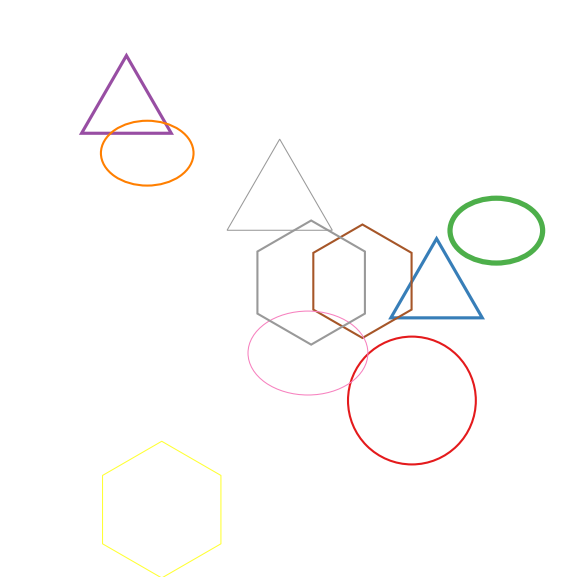[{"shape": "circle", "thickness": 1, "radius": 0.55, "center": [0.713, 0.306]}, {"shape": "triangle", "thickness": 1.5, "radius": 0.46, "center": [0.756, 0.494]}, {"shape": "oval", "thickness": 2.5, "radius": 0.4, "center": [0.859, 0.6]}, {"shape": "triangle", "thickness": 1.5, "radius": 0.45, "center": [0.219, 0.813]}, {"shape": "oval", "thickness": 1, "radius": 0.4, "center": [0.255, 0.734]}, {"shape": "hexagon", "thickness": 0.5, "radius": 0.59, "center": [0.28, 0.117]}, {"shape": "hexagon", "thickness": 1, "radius": 0.49, "center": [0.628, 0.512]}, {"shape": "oval", "thickness": 0.5, "radius": 0.52, "center": [0.533, 0.388]}, {"shape": "hexagon", "thickness": 1, "radius": 0.54, "center": [0.539, 0.51]}, {"shape": "triangle", "thickness": 0.5, "radius": 0.53, "center": [0.484, 0.653]}]